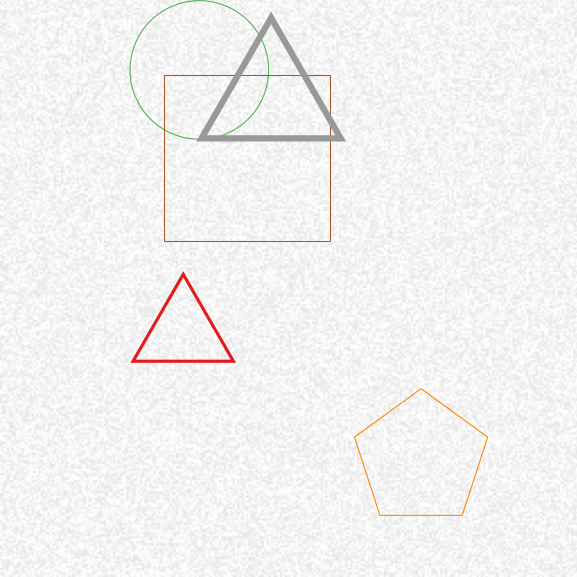[{"shape": "triangle", "thickness": 1.5, "radius": 0.5, "center": [0.317, 0.424]}, {"shape": "circle", "thickness": 0.5, "radius": 0.6, "center": [0.345, 0.878]}, {"shape": "pentagon", "thickness": 0.5, "radius": 0.61, "center": [0.729, 0.205]}, {"shape": "square", "thickness": 0.5, "radius": 0.72, "center": [0.428, 0.726]}, {"shape": "triangle", "thickness": 3, "radius": 0.7, "center": [0.469, 0.829]}]